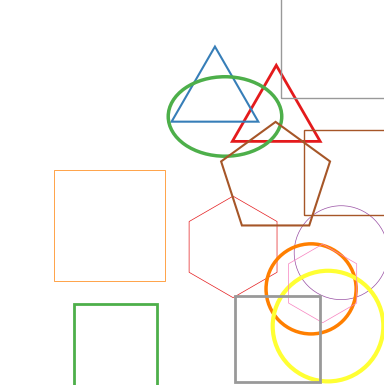[{"shape": "triangle", "thickness": 2, "radius": 0.66, "center": [0.718, 0.699]}, {"shape": "hexagon", "thickness": 0.5, "radius": 0.66, "center": [0.605, 0.359]}, {"shape": "triangle", "thickness": 1.5, "radius": 0.65, "center": [0.558, 0.749]}, {"shape": "oval", "thickness": 2.5, "radius": 0.74, "center": [0.584, 0.697]}, {"shape": "square", "thickness": 2, "radius": 0.54, "center": [0.299, 0.101]}, {"shape": "circle", "thickness": 0.5, "radius": 0.61, "center": [0.886, 0.344]}, {"shape": "circle", "thickness": 2.5, "radius": 0.58, "center": [0.808, 0.25]}, {"shape": "square", "thickness": 0.5, "radius": 0.72, "center": [0.285, 0.413]}, {"shape": "circle", "thickness": 3, "radius": 0.72, "center": [0.852, 0.153]}, {"shape": "pentagon", "thickness": 1.5, "radius": 0.74, "center": [0.716, 0.535]}, {"shape": "square", "thickness": 1, "radius": 0.55, "center": [0.9, 0.552]}, {"shape": "hexagon", "thickness": 0.5, "radius": 0.51, "center": [0.838, 0.264]}, {"shape": "square", "thickness": 1, "radius": 0.67, "center": [0.865, 0.88]}, {"shape": "square", "thickness": 2, "radius": 0.55, "center": [0.721, 0.12]}]